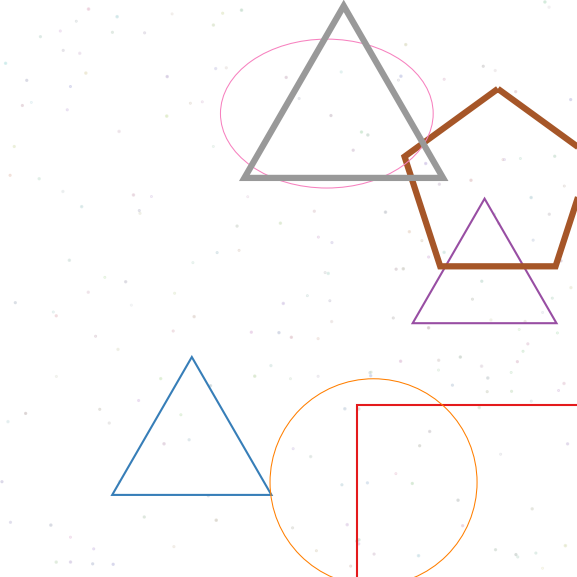[{"shape": "square", "thickness": 1, "radius": 0.96, "center": [0.81, 0.105]}, {"shape": "triangle", "thickness": 1, "radius": 0.8, "center": [0.332, 0.222]}, {"shape": "triangle", "thickness": 1, "radius": 0.72, "center": [0.839, 0.511]}, {"shape": "circle", "thickness": 0.5, "radius": 0.9, "center": [0.647, 0.164]}, {"shape": "pentagon", "thickness": 3, "radius": 0.85, "center": [0.862, 0.675]}, {"shape": "oval", "thickness": 0.5, "radius": 0.92, "center": [0.566, 0.802]}, {"shape": "triangle", "thickness": 3, "radius": 0.99, "center": [0.595, 0.79]}]